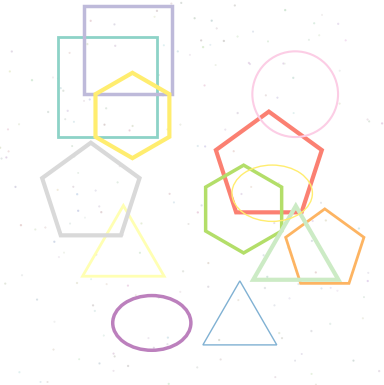[{"shape": "square", "thickness": 2, "radius": 0.65, "center": [0.279, 0.775]}, {"shape": "triangle", "thickness": 2, "radius": 0.61, "center": [0.32, 0.344]}, {"shape": "square", "thickness": 2.5, "radius": 0.57, "center": [0.333, 0.87]}, {"shape": "pentagon", "thickness": 3, "radius": 0.72, "center": [0.698, 0.565]}, {"shape": "triangle", "thickness": 1, "radius": 0.55, "center": [0.623, 0.16]}, {"shape": "pentagon", "thickness": 2, "radius": 0.53, "center": [0.844, 0.35]}, {"shape": "hexagon", "thickness": 2.5, "radius": 0.57, "center": [0.633, 0.457]}, {"shape": "circle", "thickness": 1.5, "radius": 0.56, "center": [0.767, 0.755]}, {"shape": "pentagon", "thickness": 3, "radius": 0.66, "center": [0.236, 0.496]}, {"shape": "oval", "thickness": 2.5, "radius": 0.51, "center": [0.394, 0.161]}, {"shape": "triangle", "thickness": 3, "radius": 0.64, "center": [0.768, 0.337]}, {"shape": "hexagon", "thickness": 3, "radius": 0.55, "center": [0.344, 0.7]}, {"shape": "oval", "thickness": 1, "radius": 0.52, "center": [0.707, 0.498]}]